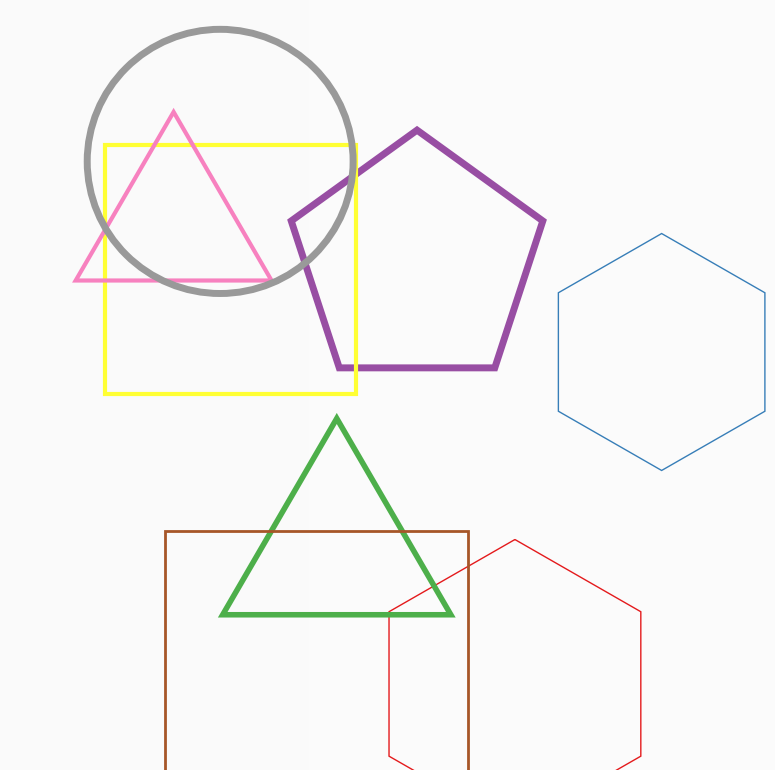[{"shape": "hexagon", "thickness": 0.5, "radius": 0.94, "center": [0.664, 0.112]}, {"shape": "hexagon", "thickness": 0.5, "radius": 0.77, "center": [0.854, 0.543]}, {"shape": "triangle", "thickness": 2, "radius": 0.85, "center": [0.435, 0.287]}, {"shape": "pentagon", "thickness": 2.5, "radius": 0.85, "center": [0.538, 0.66]}, {"shape": "square", "thickness": 1.5, "radius": 0.81, "center": [0.297, 0.65]}, {"shape": "square", "thickness": 1, "radius": 0.98, "center": [0.409, 0.116]}, {"shape": "triangle", "thickness": 1.5, "radius": 0.73, "center": [0.224, 0.709]}, {"shape": "circle", "thickness": 2.5, "radius": 0.86, "center": [0.284, 0.79]}]